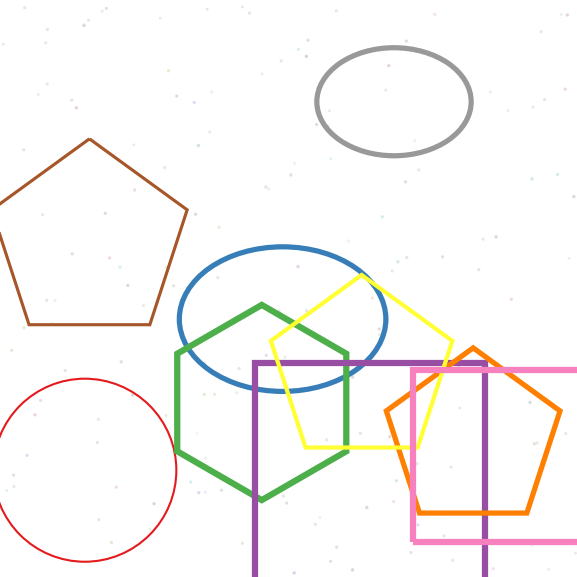[{"shape": "circle", "thickness": 1, "radius": 0.79, "center": [0.147, 0.185]}, {"shape": "oval", "thickness": 2.5, "radius": 0.89, "center": [0.489, 0.447]}, {"shape": "hexagon", "thickness": 3, "radius": 0.85, "center": [0.453, 0.302]}, {"shape": "square", "thickness": 3, "radius": 0.99, "center": [0.64, 0.172]}, {"shape": "pentagon", "thickness": 2.5, "radius": 0.79, "center": [0.819, 0.239]}, {"shape": "pentagon", "thickness": 2, "radius": 0.83, "center": [0.626, 0.358]}, {"shape": "pentagon", "thickness": 1.5, "radius": 0.89, "center": [0.155, 0.581]}, {"shape": "square", "thickness": 3, "radius": 0.74, "center": [0.863, 0.21]}, {"shape": "oval", "thickness": 2.5, "radius": 0.67, "center": [0.682, 0.823]}]